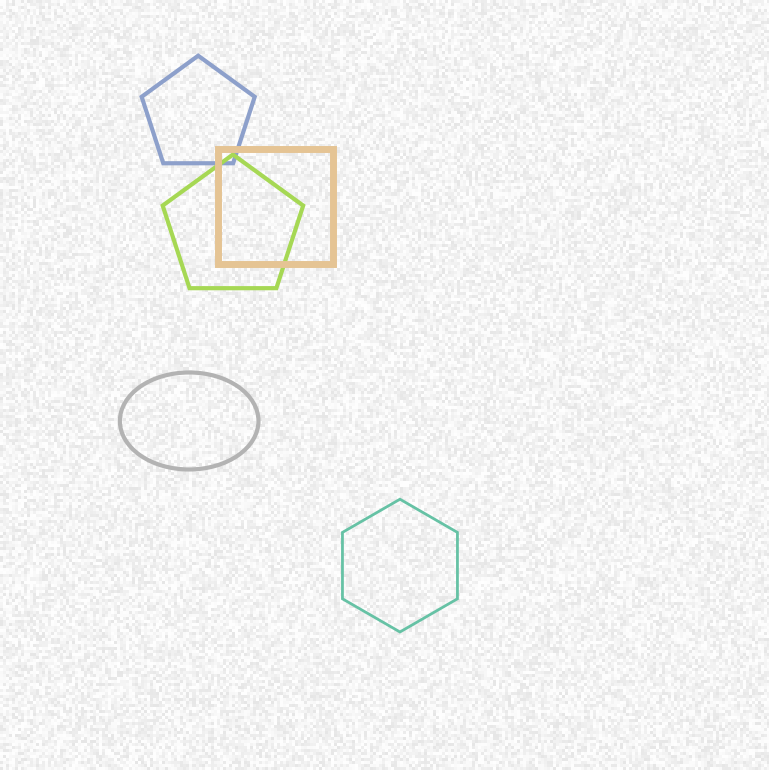[{"shape": "hexagon", "thickness": 1, "radius": 0.43, "center": [0.519, 0.265]}, {"shape": "pentagon", "thickness": 1.5, "radius": 0.39, "center": [0.257, 0.85]}, {"shape": "pentagon", "thickness": 1.5, "radius": 0.48, "center": [0.303, 0.703]}, {"shape": "square", "thickness": 2.5, "radius": 0.37, "center": [0.358, 0.732]}, {"shape": "oval", "thickness": 1.5, "radius": 0.45, "center": [0.246, 0.453]}]